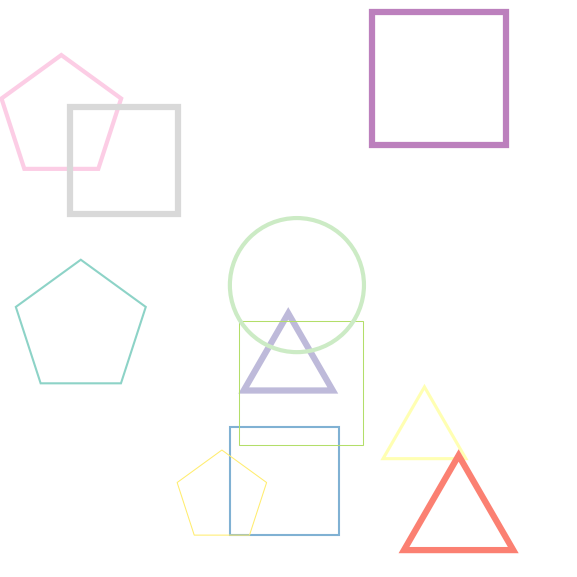[{"shape": "pentagon", "thickness": 1, "radius": 0.59, "center": [0.14, 0.431]}, {"shape": "triangle", "thickness": 1.5, "radius": 0.41, "center": [0.735, 0.246]}, {"shape": "triangle", "thickness": 3, "radius": 0.45, "center": [0.499, 0.367]}, {"shape": "triangle", "thickness": 3, "radius": 0.55, "center": [0.794, 0.101]}, {"shape": "square", "thickness": 1, "radius": 0.47, "center": [0.492, 0.167]}, {"shape": "square", "thickness": 0.5, "radius": 0.54, "center": [0.521, 0.336]}, {"shape": "pentagon", "thickness": 2, "radius": 0.54, "center": [0.106, 0.795]}, {"shape": "square", "thickness": 3, "radius": 0.47, "center": [0.215, 0.721]}, {"shape": "square", "thickness": 3, "radius": 0.58, "center": [0.761, 0.863]}, {"shape": "circle", "thickness": 2, "radius": 0.58, "center": [0.514, 0.505]}, {"shape": "pentagon", "thickness": 0.5, "radius": 0.41, "center": [0.384, 0.138]}]